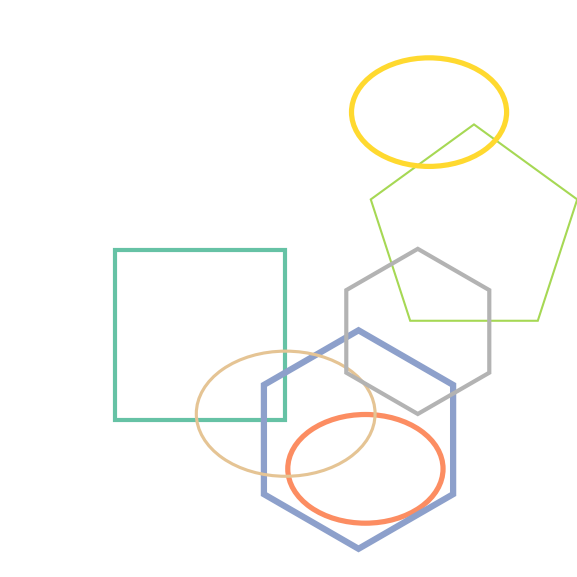[{"shape": "square", "thickness": 2, "radius": 0.74, "center": [0.346, 0.419]}, {"shape": "oval", "thickness": 2.5, "radius": 0.67, "center": [0.633, 0.187]}, {"shape": "hexagon", "thickness": 3, "radius": 0.95, "center": [0.621, 0.238]}, {"shape": "pentagon", "thickness": 1, "radius": 0.94, "center": [0.821, 0.596]}, {"shape": "oval", "thickness": 2.5, "radius": 0.67, "center": [0.743, 0.805]}, {"shape": "oval", "thickness": 1.5, "radius": 0.77, "center": [0.495, 0.283]}, {"shape": "hexagon", "thickness": 2, "radius": 0.71, "center": [0.723, 0.425]}]